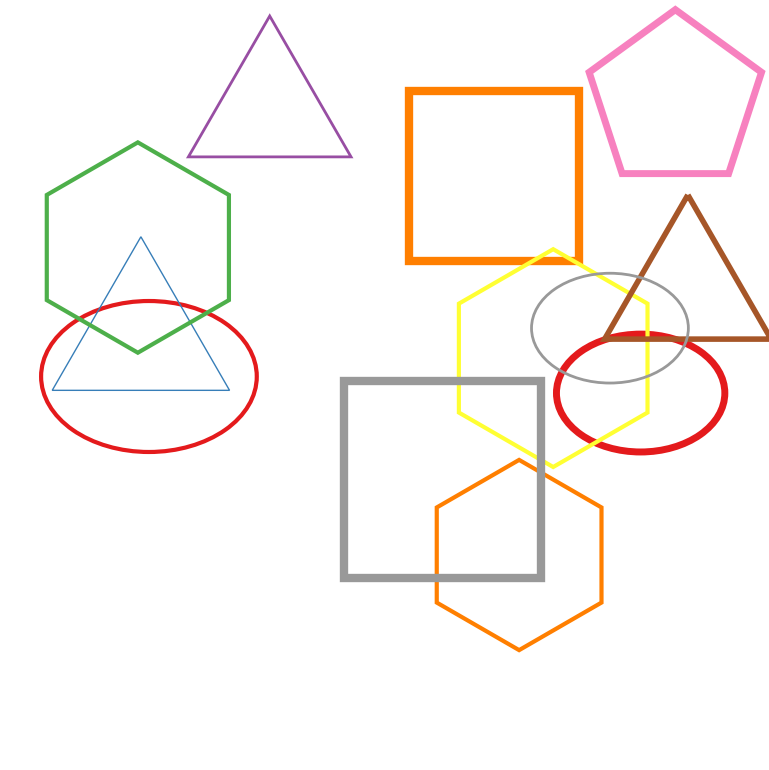[{"shape": "oval", "thickness": 2.5, "radius": 0.55, "center": [0.832, 0.49]}, {"shape": "oval", "thickness": 1.5, "radius": 0.7, "center": [0.193, 0.511]}, {"shape": "triangle", "thickness": 0.5, "radius": 0.66, "center": [0.183, 0.56]}, {"shape": "hexagon", "thickness": 1.5, "radius": 0.68, "center": [0.179, 0.679]}, {"shape": "triangle", "thickness": 1, "radius": 0.61, "center": [0.35, 0.857]}, {"shape": "square", "thickness": 3, "radius": 0.55, "center": [0.642, 0.771]}, {"shape": "hexagon", "thickness": 1.5, "radius": 0.62, "center": [0.674, 0.279]}, {"shape": "hexagon", "thickness": 1.5, "radius": 0.71, "center": [0.718, 0.535]}, {"shape": "triangle", "thickness": 2, "radius": 0.62, "center": [0.893, 0.622]}, {"shape": "pentagon", "thickness": 2.5, "radius": 0.59, "center": [0.877, 0.87]}, {"shape": "square", "thickness": 3, "radius": 0.64, "center": [0.575, 0.378]}, {"shape": "oval", "thickness": 1, "radius": 0.51, "center": [0.792, 0.574]}]